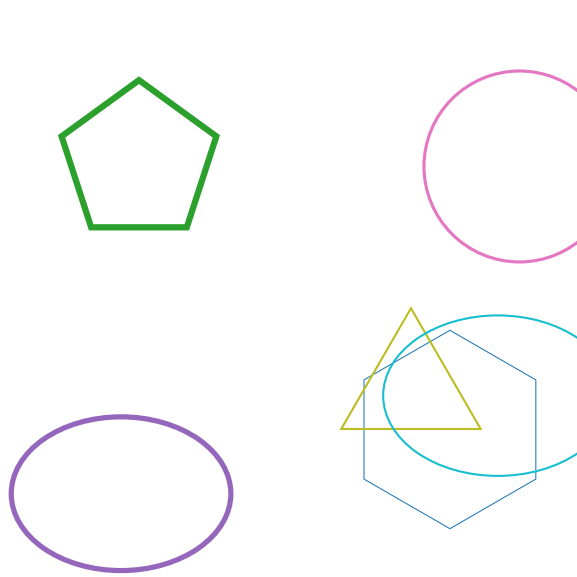[{"shape": "hexagon", "thickness": 0.5, "radius": 0.86, "center": [0.779, 0.255]}, {"shape": "pentagon", "thickness": 3, "radius": 0.7, "center": [0.241, 0.719]}, {"shape": "oval", "thickness": 2.5, "radius": 0.95, "center": [0.21, 0.144]}, {"shape": "circle", "thickness": 1.5, "radius": 0.83, "center": [0.899, 0.711]}, {"shape": "triangle", "thickness": 1, "radius": 0.7, "center": [0.712, 0.326]}, {"shape": "oval", "thickness": 1, "radius": 0.99, "center": [0.862, 0.314]}]